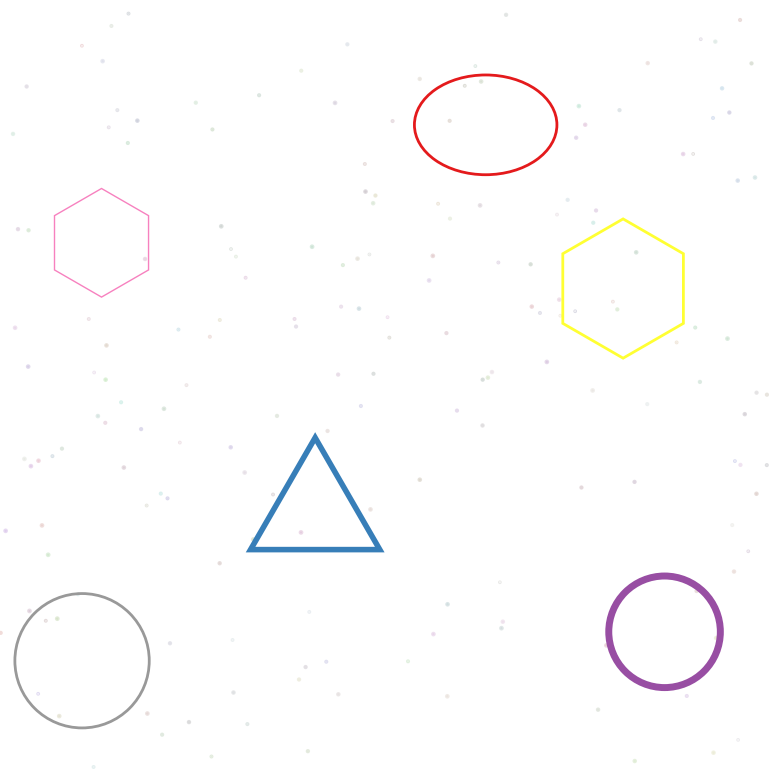[{"shape": "oval", "thickness": 1, "radius": 0.46, "center": [0.631, 0.838]}, {"shape": "triangle", "thickness": 2, "radius": 0.48, "center": [0.409, 0.335]}, {"shape": "circle", "thickness": 2.5, "radius": 0.36, "center": [0.863, 0.179]}, {"shape": "hexagon", "thickness": 1, "radius": 0.45, "center": [0.809, 0.625]}, {"shape": "hexagon", "thickness": 0.5, "radius": 0.35, "center": [0.132, 0.685]}, {"shape": "circle", "thickness": 1, "radius": 0.44, "center": [0.107, 0.142]}]